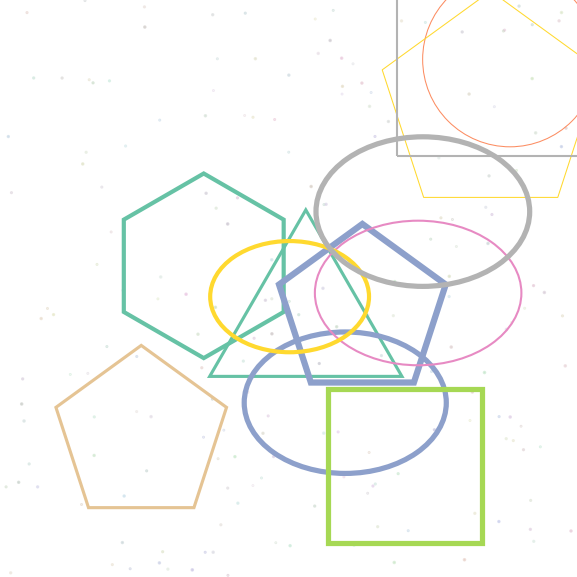[{"shape": "hexagon", "thickness": 2, "radius": 0.8, "center": [0.353, 0.539]}, {"shape": "triangle", "thickness": 1.5, "radius": 0.96, "center": [0.53, 0.443]}, {"shape": "circle", "thickness": 0.5, "radius": 0.76, "center": [0.883, 0.896]}, {"shape": "pentagon", "thickness": 3, "radius": 0.76, "center": [0.627, 0.46]}, {"shape": "oval", "thickness": 2.5, "radius": 0.87, "center": [0.598, 0.302]}, {"shape": "oval", "thickness": 1, "radius": 0.89, "center": [0.724, 0.492]}, {"shape": "square", "thickness": 2.5, "radius": 0.67, "center": [0.701, 0.192]}, {"shape": "pentagon", "thickness": 0.5, "radius": 0.99, "center": [0.85, 0.817]}, {"shape": "oval", "thickness": 2, "radius": 0.69, "center": [0.501, 0.485]}, {"shape": "pentagon", "thickness": 1.5, "radius": 0.78, "center": [0.245, 0.246]}, {"shape": "square", "thickness": 1, "radius": 0.81, "center": [0.849, 0.892]}, {"shape": "oval", "thickness": 2.5, "radius": 0.93, "center": [0.732, 0.633]}]